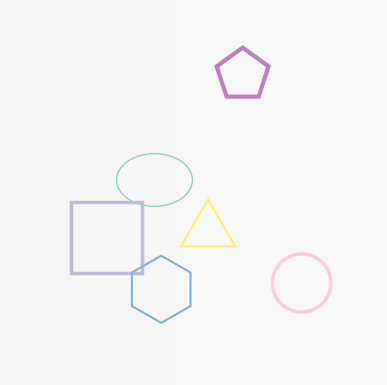[{"shape": "oval", "thickness": 1, "radius": 0.49, "center": [0.399, 0.533]}, {"shape": "square", "thickness": 2.5, "radius": 0.46, "center": [0.275, 0.383]}, {"shape": "hexagon", "thickness": 1.5, "radius": 0.44, "center": [0.416, 0.249]}, {"shape": "circle", "thickness": 2.5, "radius": 0.38, "center": [0.778, 0.265]}, {"shape": "pentagon", "thickness": 3, "radius": 0.35, "center": [0.626, 0.806]}, {"shape": "triangle", "thickness": 1.5, "radius": 0.41, "center": [0.537, 0.401]}]